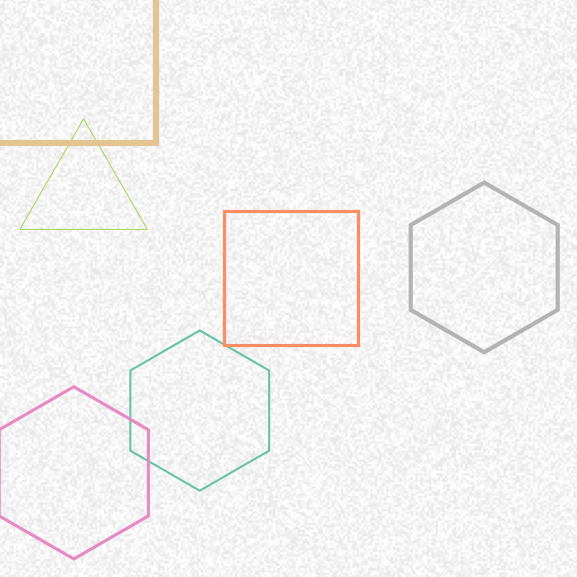[{"shape": "hexagon", "thickness": 1, "radius": 0.69, "center": [0.346, 0.288]}, {"shape": "square", "thickness": 1.5, "radius": 0.58, "center": [0.504, 0.517]}, {"shape": "hexagon", "thickness": 1.5, "radius": 0.75, "center": [0.128, 0.18]}, {"shape": "triangle", "thickness": 0.5, "radius": 0.64, "center": [0.145, 0.666]}, {"shape": "square", "thickness": 3, "radius": 0.7, "center": [0.129, 0.891]}, {"shape": "hexagon", "thickness": 2, "radius": 0.73, "center": [0.838, 0.536]}]